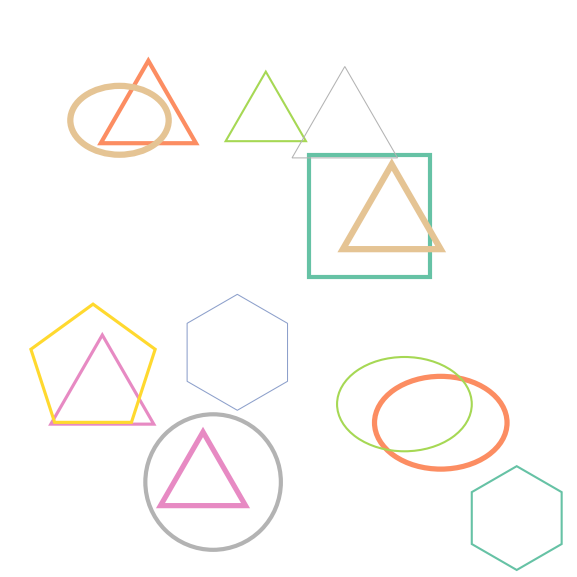[{"shape": "square", "thickness": 2, "radius": 0.53, "center": [0.64, 0.625]}, {"shape": "hexagon", "thickness": 1, "radius": 0.45, "center": [0.895, 0.102]}, {"shape": "oval", "thickness": 2.5, "radius": 0.57, "center": [0.763, 0.267]}, {"shape": "triangle", "thickness": 2, "radius": 0.48, "center": [0.257, 0.799]}, {"shape": "hexagon", "thickness": 0.5, "radius": 0.5, "center": [0.411, 0.389]}, {"shape": "triangle", "thickness": 2.5, "radius": 0.43, "center": [0.352, 0.166]}, {"shape": "triangle", "thickness": 1.5, "radius": 0.51, "center": [0.177, 0.316]}, {"shape": "oval", "thickness": 1, "radius": 0.58, "center": [0.7, 0.299]}, {"shape": "triangle", "thickness": 1, "radius": 0.4, "center": [0.46, 0.795]}, {"shape": "pentagon", "thickness": 1.5, "radius": 0.57, "center": [0.161, 0.359]}, {"shape": "triangle", "thickness": 3, "radius": 0.49, "center": [0.678, 0.617]}, {"shape": "oval", "thickness": 3, "radius": 0.43, "center": [0.207, 0.791]}, {"shape": "triangle", "thickness": 0.5, "radius": 0.53, "center": [0.597, 0.778]}, {"shape": "circle", "thickness": 2, "radius": 0.59, "center": [0.369, 0.164]}]